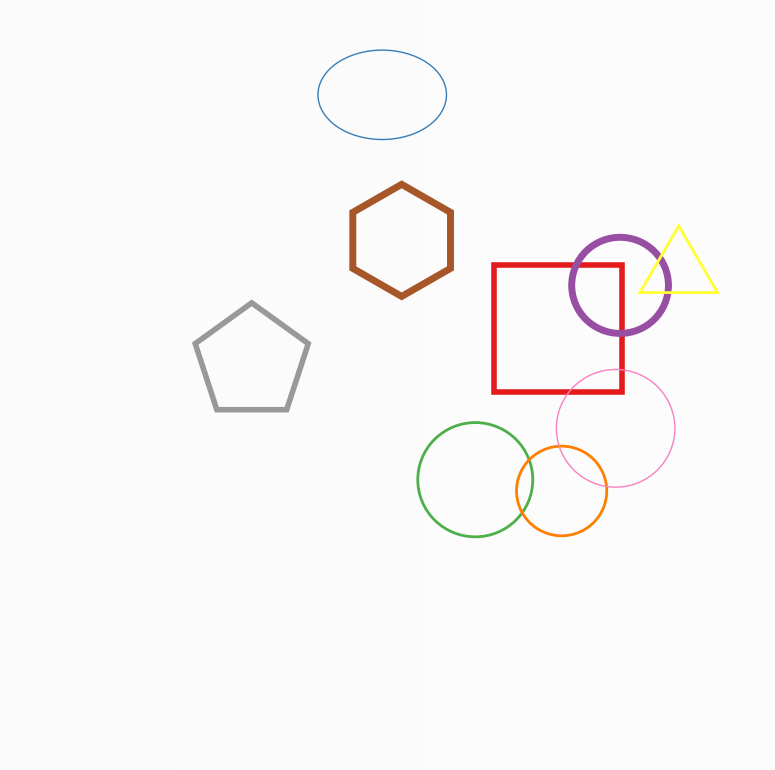[{"shape": "square", "thickness": 2, "radius": 0.41, "center": [0.72, 0.573]}, {"shape": "oval", "thickness": 0.5, "radius": 0.41, "center": [0.493, 0.877]}, {"shape": "circle", "thickness": 1, "radius": 0.37, "center": [0.613, 0.377]}, {"shape": "circle", "thickness": 2.5, "radius": 0.31, "center": [0.8, 0.629]}, {"shape": "circle", "thickness": 1, "radius": 0.29, "center": [0.725, 0.362]}, {"shape": "triangle", "thickness": 1, "radius": 0.29, "center": [0.876, 0.649]}, {"shape": "hexagon", "thickness": 2.5, "radius": 0.36, "center": [0.518, 0.688]}, {"shape": "circle", "thickness": 0.5, "radius": 0.38, "center": [0.794, 0.444]}, {"shape": "pentagon", "thickness": 2, "radius": 0.38, "center": [0.325, 0.53]}]